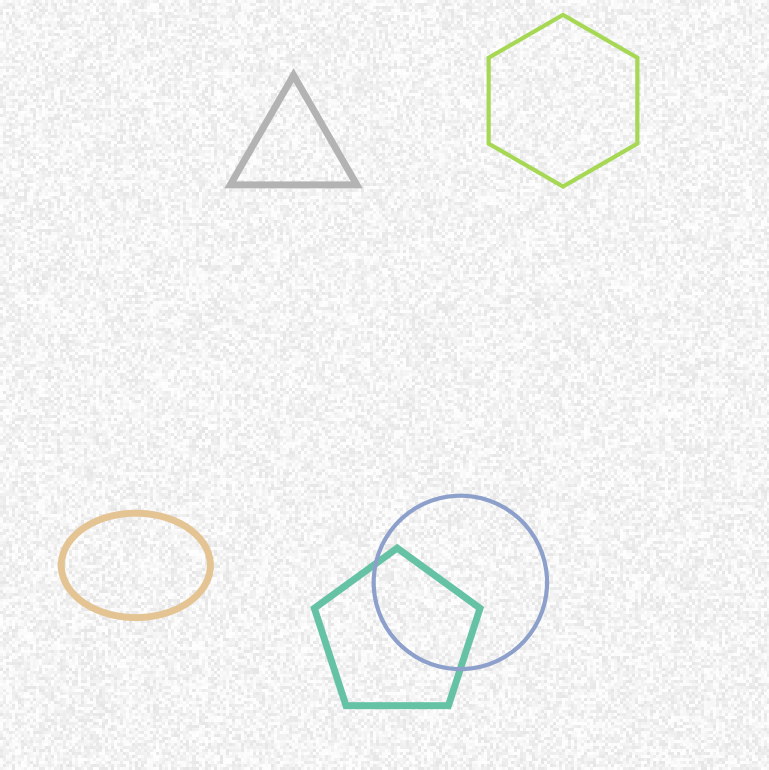[{"shape": "pentagon", "thickness": 2.5, "radius": 0.57, "center": [0.516, 0.175]}, {"shape": "circle", "thickness": 1.5, "radius": 0.56, "center": [0.598, 0.244]}, {"shape": "hexagon", "thickness": 1.5, "radius": 0.56, "center": [0.731, 0.869]}, {"shape": "oval", "thickness": 2.5, "radius": 0.48, "center": [0.176, 0.266]}, {"shape": "triangle", "thickness": 2.5, "radius": 0.47, "center": [0.381, 0.807]}]